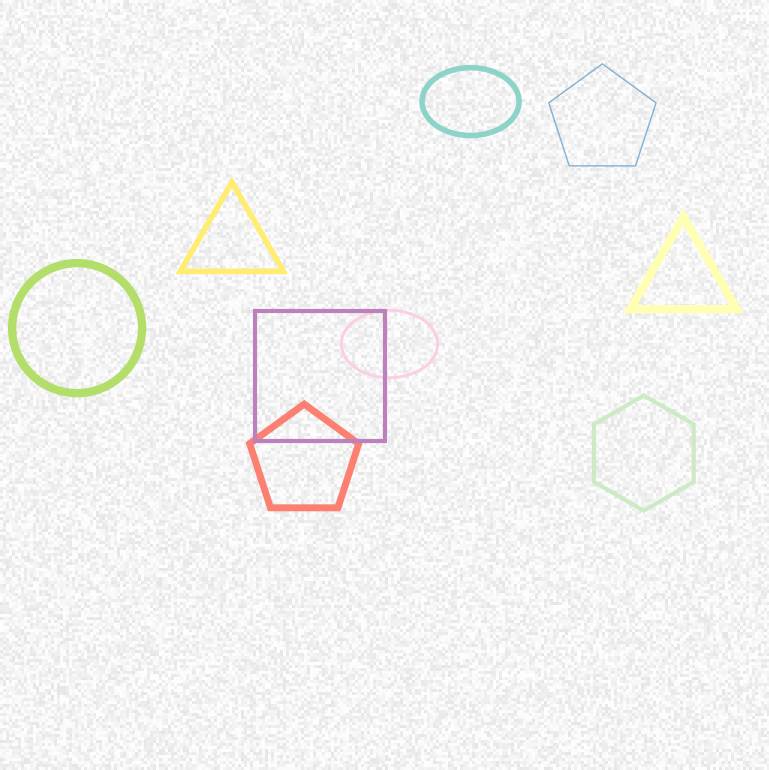[{"shape": "oval", "thickness": 2, "radius": 0.31, "center": [0.611, 0.868]}, {"shape": "triangle", "thickness": 3, "radius": 0.4, "center": [0.888, 0.638]}, {"shape": "pentagon", "thickness": 2.5, "radius": 0.37, "center": [0.395, 0.401]}, {"shape": "pentagon", "thickness": 0.5, "radius": 0.37, "center": [0.782, 0.844]}, {"shape": "circle", "thickness": 3, "radius": 0.42, "center": [0.1, 0.574]}, {"shape": "oval", "thickness": 1, "radius": 0.31, "center": [0.506, 0.553]}, {"shape": "square", "thickness": 1.5, "radius": 0.42, "center": [0.416, 0.512]}, {"shape": "hexagon", "thickness": 1.5, "radius": 0.37, "center": [0.836, 0.412]}, {"shape": "triangle", "thickness": 2, "radius": 0.39, "center": [0.301, 0.686]}]